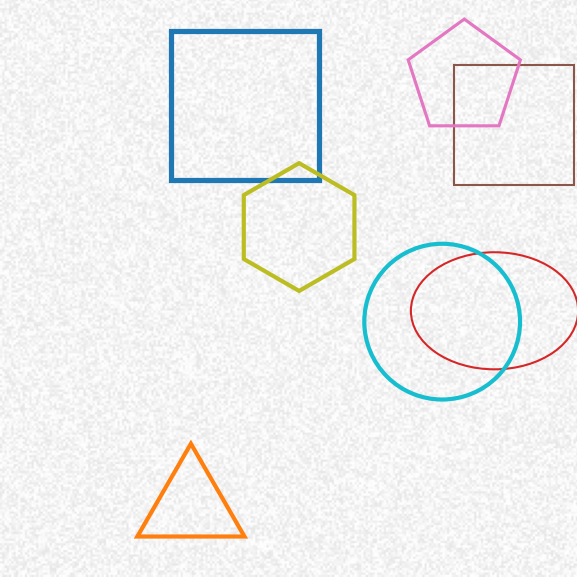[{"shape": "square", "thickness": 2.5, "radius": 0.64, "center": [0.424, 0.817]}, {"shape": "triangle", "thickness": 2, "radius": 0.54, "center": [0.331, 0.124]}, {"shape": "oval", "thickness": 1, "radius": 0.72, "center": [0.856, 0.461]}, {"shape": "square", "thickness": 1, "radius": 0.52, "center": [0.889, 0.782]}, {"shape": "pentagon", "thickness": 1.5, "radius": 0.51, "center": [0.804, 0.864]}, {"shape": "hexagon", "thickness": 2, "radius": 0.55, "center": [0.518, 0.606]}, {"shape": "circle", "thickness": 2, "radius": 0.67, "center": [0.766, 0.442]}]